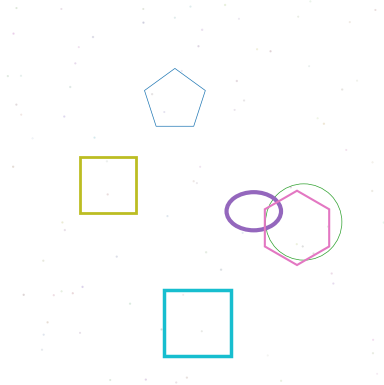[{"shape": "pentagon", "thickness": 0.5, "radius": 0.42, "center": [0.454, 0.739]}, {"shape": "circle", "thickness": 0.5, "radius": 0.5, "center": [0.789, 0.423]}, {"shape": "oval", "thickness": 3, "radius": 0.35, "center": [0.659, 0.451]}, {"shape": "hexagon", "thickness": 1.5, "radius": 0.48, "center": [0.771, 0.408]}, {"shape": "square", "thickness": 2, "radius": 0.37, "center": [0.28, 0.519]}, {"shape": "square", "thickness": 2.5, "radius": 0.43, "center": [0.513, 0.16]}]